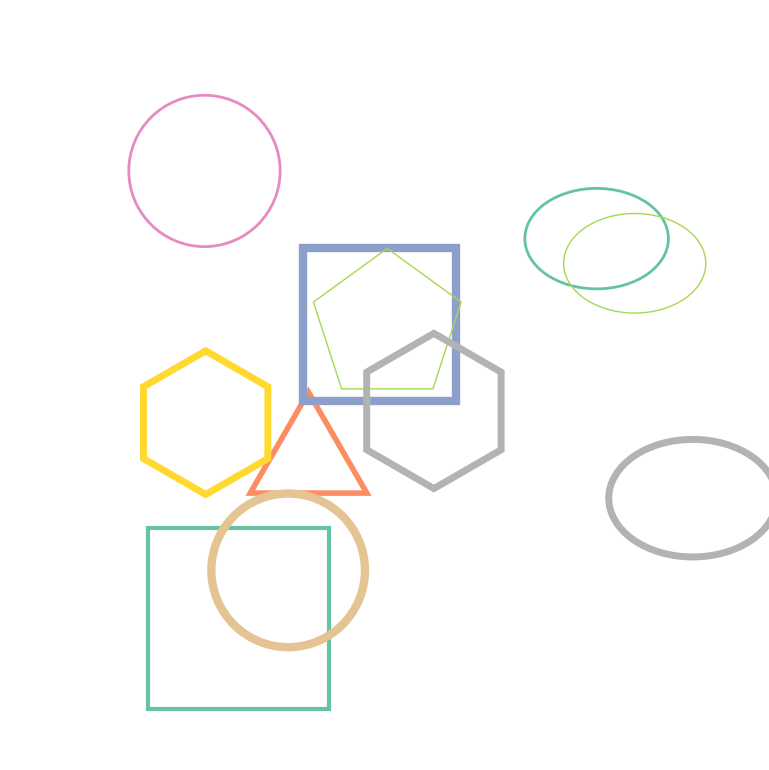[{"shape": "oval", "thickness": 1, "radius": 0.47, "center": [0.775, 0.69]}, {"shape": "square", "thickness": 1.5, "radius": 0.59, "center": [0.309, 0.197]}, {"shape": "triangle", "thickness": 2, "radius": 0.44, "center": [0.401, 0.403]}, {"shape": "square", "thickness": 3, "radius": 0.5, "center": [0.493, 0.578]}, {"shape": "circle", "thickness": 1, "radius": 0.49, "center": [0.266, 0.778]}, {"shape": "pentagon", "thickness": 0.5, "radius": 0.5, "center": [0.503, 0.577]}, {"shape": "oval", "thickness": 0.5, "radius": 0.46, "center": [0.824, 0.658]}, {"shape": "hexagon", "thickness": 2.5, "radius": 0.47, "center": [0.267, 0.451]}, {"shape": "circle", "thickness": 3, "radius": 0.5, "center": [0.374, 0.259]}, {"shape": "hexagon", "thickness": 2.5, "radius": 0.5, "center": [0.564, 0.466]}, {"shape": "oval", "thickness": 2.5, "radius": 0.55, "center": [0.9, 0.353]}]